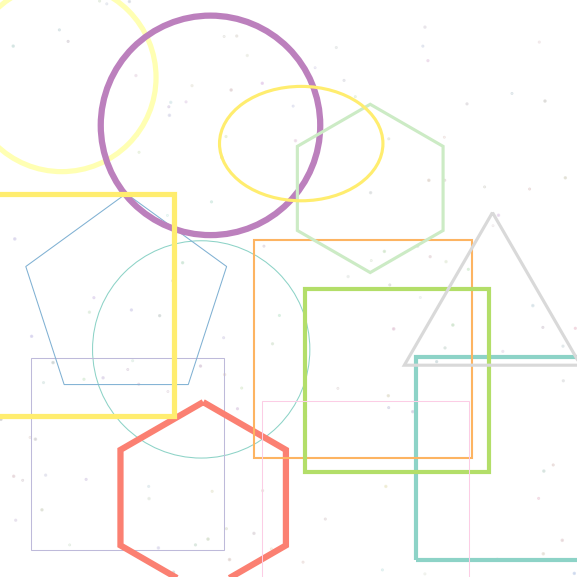[{"shape": "square", "thickness": 2, "radius": 0.88, "center": [0.897, 0.205]}, {"shape": "circle", "thickness": 0.5, "radius": 0.94, "center": [0.348, 0.394]}, {"shape": "circle", "thickness": 2.5, "radius": 0.82, "center": [0.107, 0.865]}, {"shape": "square", "thickness": 0.5, "radius": 0.83, "center": [0.221, 0.213]}, {"shape": "hexagon", "thickness": 3, "radius": 0.83, "center": [0.352, 0.137]}, {"shape": "pentagon", "thickness": 0.5, "radius": 0.91, "center": [0.219, 0.481]}, {"shape": "square", "thickness": 1, "radius": 0.94, "center": [0.628, 0.395]}, {"shape": "square", "thickness": 2, "radius": 0.79, "center": [0.687, 0.34]}, {"shape": "square", "thickness": 0.5, "radius": 0.89, "center": [0.633, 0.126]}, {"shape": "triangle", "thickness": 1.5, "radius": 0.88, "center": [0.853, 0.455]}, {"shape": "circle", "thickness": 3, "radius": 0.95, "center": [0.364, 0.782]}, {"shape": "hexagon", "thickness": 1.5, "radius": 0.73, "center": [0.641, 0.673]}, {"shape": "square", "thickness": 2.5, "radius": 0.96, "center": [0.11, 0.471]}, {"shape": "oval", "thickness": 1.5, "radius": 0.71, "center": [0.522, 0.75]}]